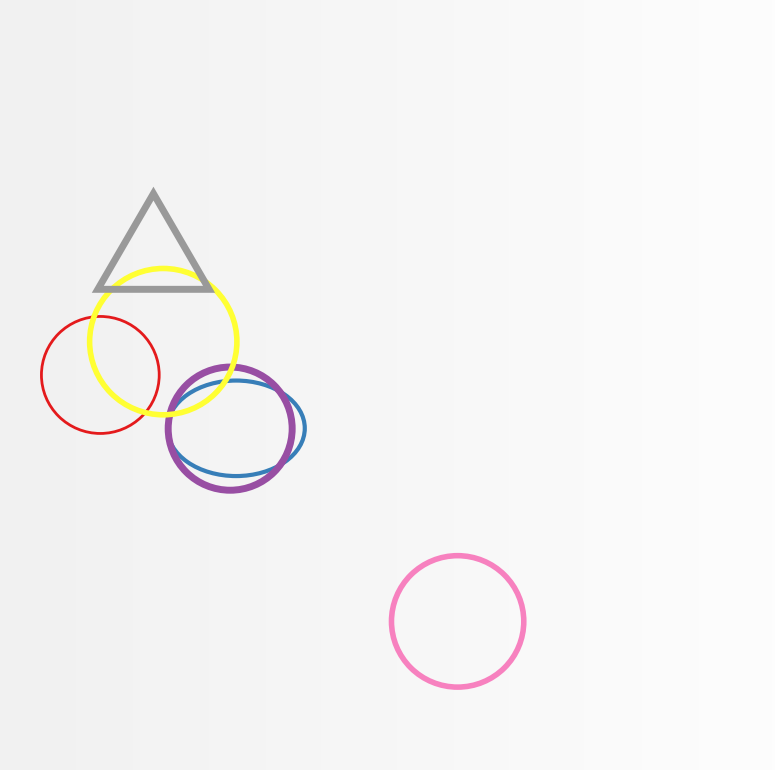[{"shape": "circle", "thickness": 1, "radius": 0.38, "center": [0.129, 0.513]}, {"shape": "oval", "thickness": 1.5, "radius": 0.44, "center": [0.305, 0.444]}, {"shape": "circle", "thickness": 2.5, "radius": 0.4, "center": [0.297, 0.443]}, {"shape": "circle", "thickness": 2, "radius": 0.48, "center": [0.211, 0.556]}, {"shape": "circle", "thickness": 2, "radius": 0.43, "center": [0.59, 0.193]}, {"shape": "triangle", "thickness": 2.5, "radius": 0.41, "center": [0.198, 0.666]}]